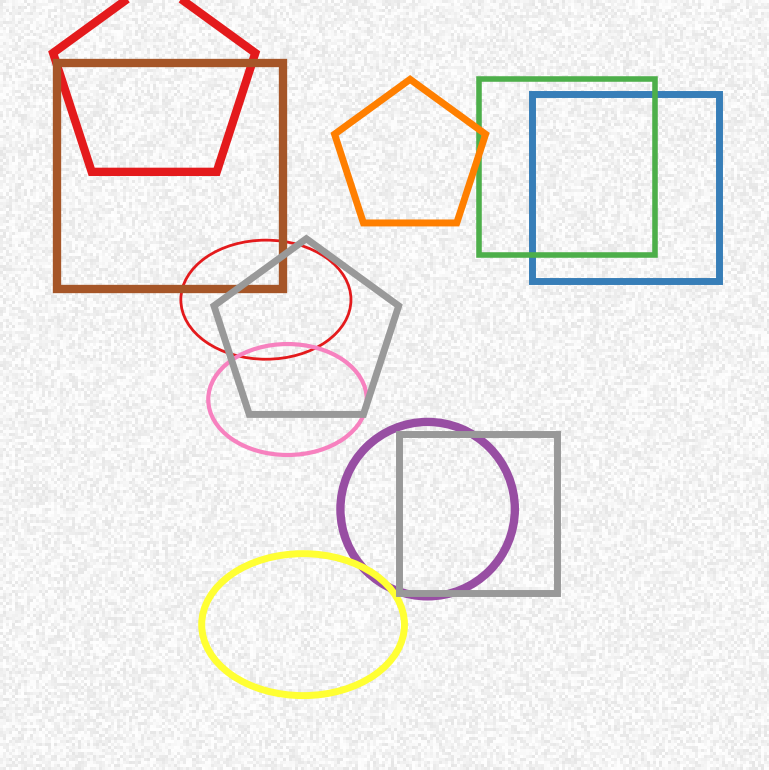[{"shape": "oval", "thickness": 1, "radius": 0.55, "center": [0.345, 0.611]}, {"shape": "pentagon", "thickness": 3, "radius": 0.69, "center": [0.2, 0.889]}, {"shape": "square", "thickness": 2.5, "radius": 0.61, "center": [0.812, 0.756]}, {"shape": "square", "thickness": 2, "radius": 0.57, "center": [0.737, 0.783]}, {"shape": "circle", "thickness": 3, "radius": 0.57, "center": [0.555, 0.339]}, {"shape": "pentagon", "thickness": 2.5, "radius": 0.52, "center": [0.533, 0.794]}, {"shape": "oval", "thickness": 2.5, "radius": 0.66, "center": [0.394, 0.189]}, {"shape": "square", "thickness": 3, "radius": 0.73, "center": [0.221, 0.771]}, {"shape": "oval", "thickness": 1.5, "radius": 0.51, "center": [0.373, 0.481]}, {"shape": "pentagon", "thickness": 2.5, "radius": 0.63, "center": [0.398, 0.564]}, {"shape": "square", "thickness": 2.5, "radius": 0.51, "center": [0.621, 0.333]}]